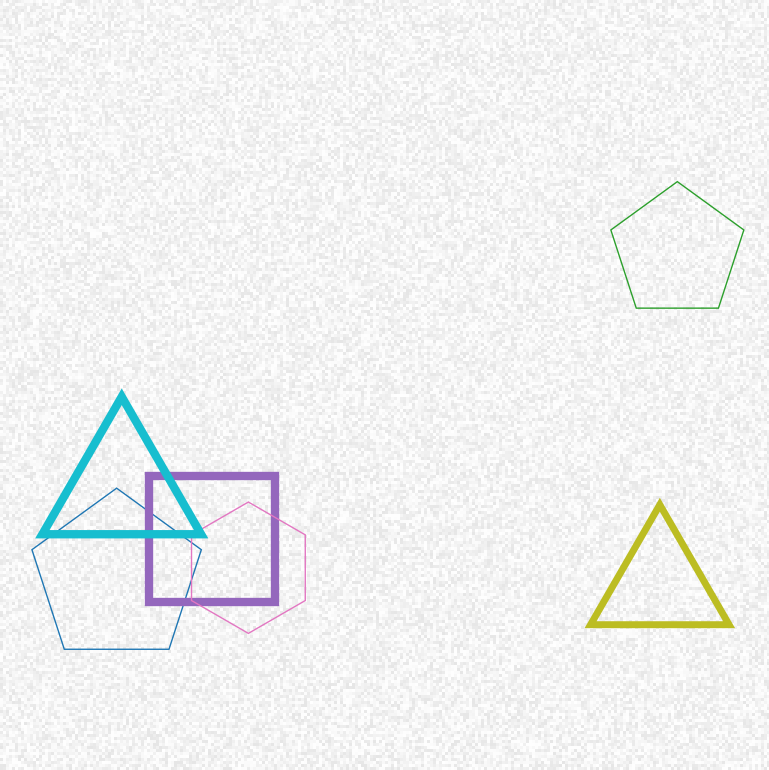[{"shape": "pentagon", "thickness": 0.5, "radius": 0.58, "center": [0.151, 0.25]}, {"shape": "pentagon", "thickness": 0.5, "radius": 0.45, "center": [0.88, 0.673]}, {"shape": "square", "thickness": 3, "radius": 0.41, "center": [0.275, 0.3]}, {"shape": "hexagon", "thickness": 0.5, "radius": 0.43, "center": [0.323, 0.263]}, {"shape": "triangle", "thickness": 2.5, "radius": 0.52, "center": [0.857, 0.241]}, {"shape": "triangle", "thickness": 3, "radius": 0.6, "center": [0.158, 0.366]}]